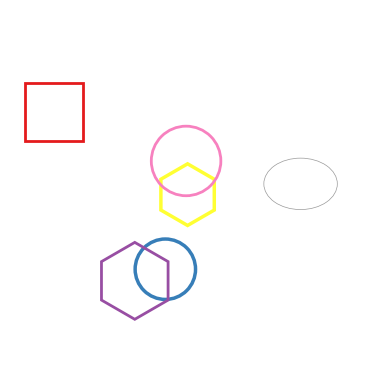[{"shape": "square", "thickness": 2, "radius": 0.38, "center": [0.141, 0.708]}, {"shape": "circle", "thickness": 2.5, "radius": 0.39, "center": [0.429, 0.301]}, {"shape": "hexagon", "thickness": 2, "radius": 0.5, "center": [0.35, 0.271]}, {"shape": "hexagon", "thickness": 2.5, "radius": 0.4, "center": [0.487, 0.494]}, {"shape": "circle", "thickness": 2, "radius": 0.45, "center": [0.483, 0.582]}, {"shape": "oval", "thickness": 0.5, "radius": 0.48, "center": [0.781, 0.522]}]